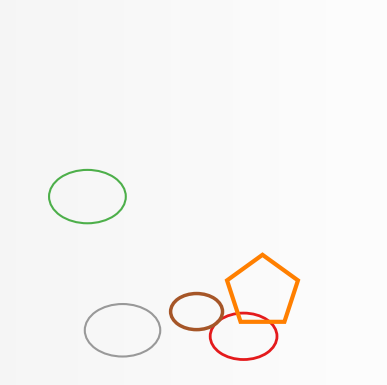[{"shape": "oval", "thickness": 2, "radius": 0.43, "center": [0.629, 0.126]}, {"shape": "oval", "thickness": 1.5, "radius": 0.5, "center": [0.226, 0.489]}, {"shape": "pentagon", "thickness": 3, "radius": 0.48, "center": [0.677, 0.242]}, {"shape": "oval", "thickness": 2.5, "radius": 0.33, "center": [0.507, 0.191]}, {"shape": "oval", "thickness": 1.5, "radius": 0.49, "center": [0.316, 0.142]}]